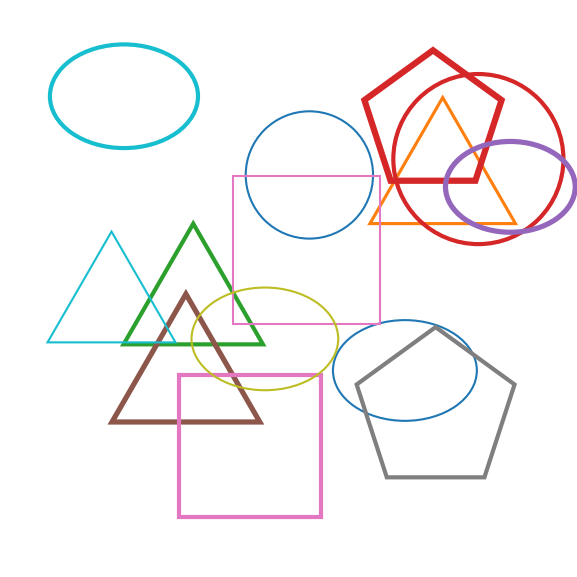[{"shape": "oval", "thickness": 1, "radius": 0.62, "center": [0.701, 0.358]}, {"shape": "circle", "thickness": 1, "radius": 0.55, "center": [0.536, 0.696]}, {"shape": "triangle", "thickness": 1.5, "radius": 0.73, "center": [0.767, 0.685]}, {"shape": "triangle", "thickness": 2, "radius": 0.7, "center": [0.335, 0.473]}, {"shape": "circle", "thickness": 2, "radius": 0.74, "center": [0.828, 0.724]}, {"shape": "pentagon", "thickness": 3, "radius": 0.62, "center": [0.75, 0.787]}, {"shape": "oval", "thickness": 2.5, "radius": 0.56, "center": [0.884, 0.676]}, {"shape": "triangle", "thickness": 2.5, "radius": 0.74, "center": [0.322, 0.342]}, {"shape": "square", "thickness": 1, "radius": 0.64, "center": [0.531, 0.566]}, {"shape": "square", "thickness": 2, "radius": 0.62, "center": [0.433, 0.226]}, {"shape": "pentagon", "thickness": 2, "radius": 0.72, "center": [0.754, 0.289]}, {"shape": "oval", "thickness": 1, "radius": 0.64, "center": [0.459, 0.412]}, {"shape": "oval", "thickness": 2, "radius": 0.64, "center": [0.215, 0.832]}, {"shape": "triangle", "thickness": 1, "radius": 0.64, "center": [0.193, 0.47]}]